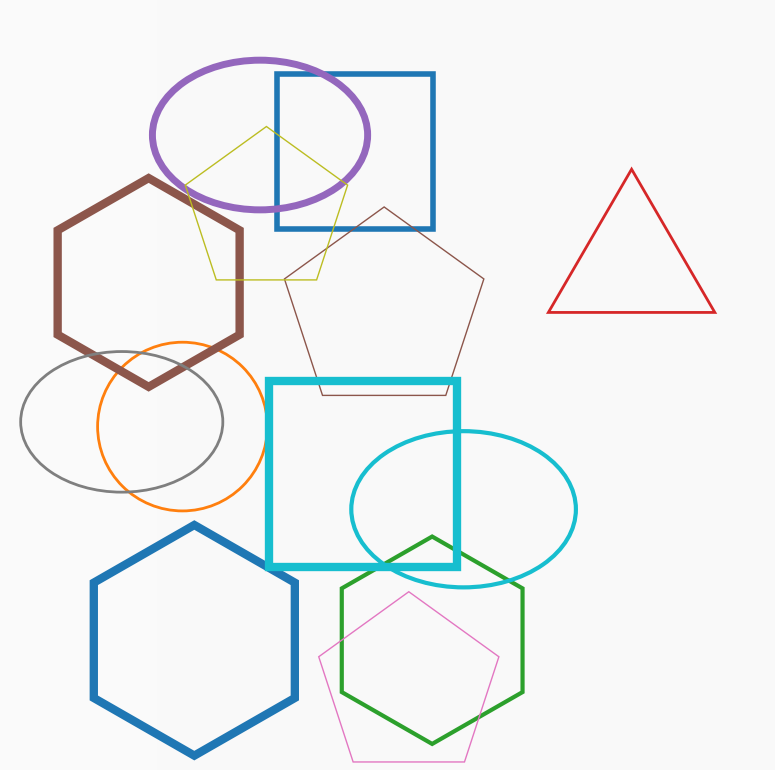[{"shape": "square", "thickness": 2, "radius": 0.5, "center": [0.458, 0.803]}, {"shape": "hexagon", "thickness": 3, "radius": 0.75, "center": [0.251, 0.168]}, {"shape": "circle", "thickness": 1, "radius": 0.55, "center": [0.235, 0.446]}, {"shape": "hexagon", "thickness": 1.5, "radius": 0.67, "center": [0.558, 0.169]}, {"shape": "triangle", "thickness": 1, "radius": 0.62, "center": [0.815, 0.656]}, {"shape": "oval", "thickness": 2.5, "radius": 0.69, "center": [0.336, 0.825]}, {"shape": "pentagon", "thickness": 0.5, "radius": 0.68, "center": [0.496, 0.596]}, {"shape": "hexagon", "thickness": 3, "radius": 0.68, "center": [0.192, 0.633]}, {"shape": "pentagon", "thickness": 0.5, "radius": 0.61, "center": [0.527, 0.109]}, {"shape": "oval", "thickness": 1, "radius": 0.65, "center": [0.157, 0.452]}, {"shape": "pentagon", "thickness": 0.5, "radius": 0.55, "center": [0.344, 0.726]}, {"shape": "oval", "thickness": 1.5, "radius": 0.72, "center": [0.598, 0.339]}, {"shape": "square", "thickness": 3, "radius": 0.61, "center": [0.469, 0.384]}]